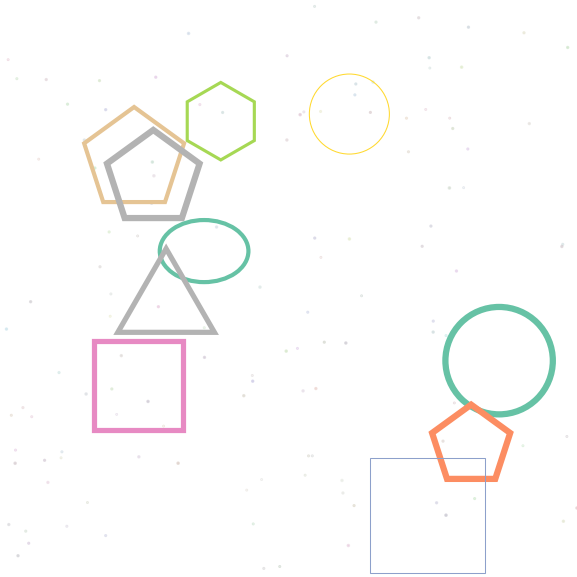[{"shape": "circle", "thickness": 3, "radius": 0.47, "center": [0.864, 0.375]}, {"shape": "oval", "thickness": 2, "radius": 0.38, "center": [0.353, 0.564]}, {"shape": "pentagon", "thickness": 3, "radius": 0.36, "center": [0.816, 0.227]}, {"shape": "square", "thickness": 0.5, "radius": 0.5, "center": [0.741, 0.107]}, {"shape": "square", "thickness": 2.5, "radius": 0.38, "center": [0.24, 0.332]}, {"shape": "hexagon", "thickness": 1.5, "radius": 0.34, "center": [0.382, 0.789]}, {"shape": "circle", "thickness": 0.5, "radius": 0.35, "center": [0.605, 0.802]}, {"shape": "pentagon", "thickness": 2, "radius": 0.45, "center": [0.232, 0.723]}, {"shape": "pentagon", "thickness": 3, "radius": 0.42, "center": [0.265, 0.69]}, {"shape": "triangle", "thickness": 2.5, "radius": 0.48, "center": [0.288, 0.472]}]